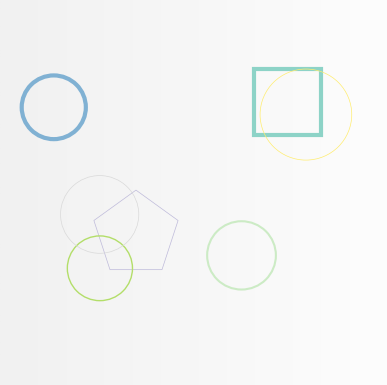[{"shape": "square", "thickness": 3, "radius": 0.43, "center": [0.741, 0.734]}, {"shape": "pentagon", "thickness": 0.5, "radius": 0.57, "center": [0.351, 0.392]}, {"shape": "circle", "thickness": 3, "radius": 0.41, "center": [0.139, 0.721]}, {"shape": "circle", "thickness": 1, "radius": 0.42, "center": [0.258, 0.303]}, {"shape": "circle", "thickness": 0.5, "radius": 0.5, "center": [0.257, 0.443]}, {"shape": "circle", "thickness": 1.5, "radius": 0.44, "center": [0.623, 0.337]}, {"shape": "circle", "thickness": 0.5, "radius": 0.59, "center": [0.789, 0.702]}]